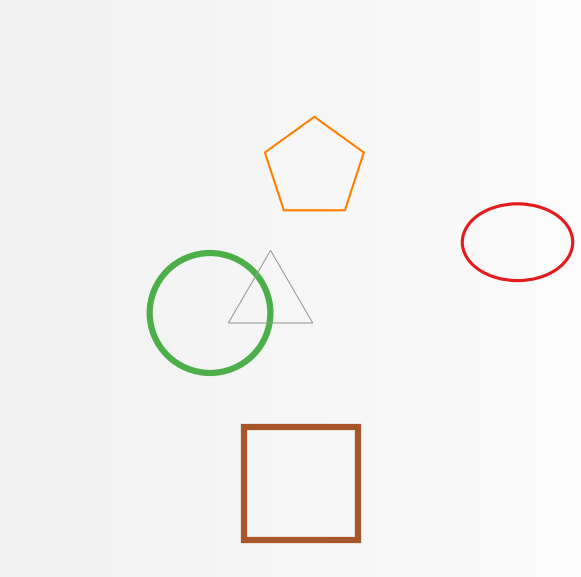[{"shape": "oval", "thickness": 1.5, "radius": 0.47, "center": [0.89, 0.58]}, {"shape": "circle", "thickness": 3, "radius": 0.52, "center": [0.361, 0.457]}, {"shape": "pentagon", "thickness": 1, "radius": 0.45, "center": [0.541, 0.707]}, {"shape": "square", "thickness": 3, "radius": 0.49, "center": [0.518, 0.163]}, {"shape": "triangle", "thickness": 0.5, "radius": 0.42, "center": [0.465, 0.482]}]